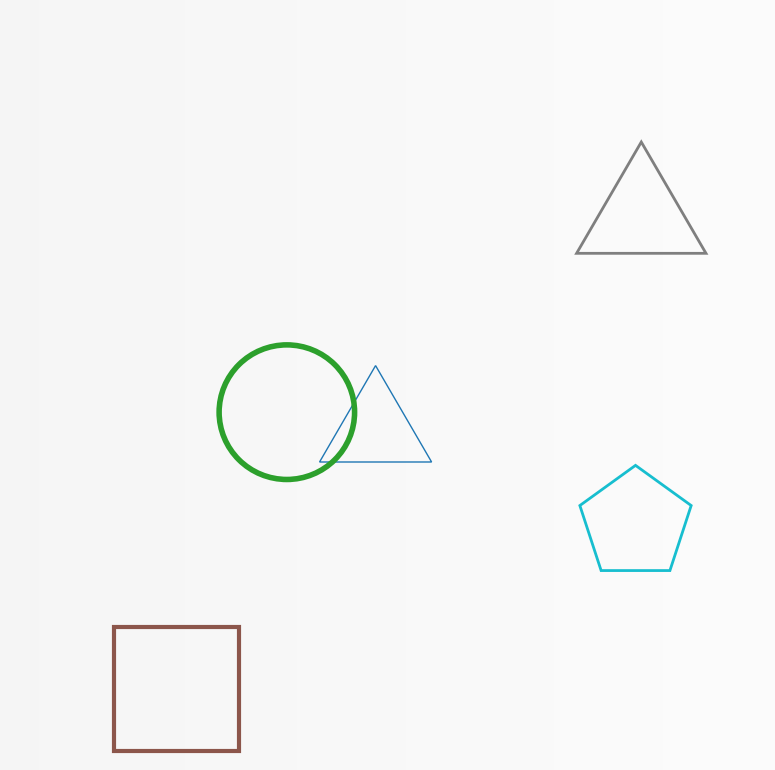[{"shape": "triangle", "thickness": 0.5, "radius": 0.42, "center": [0.485, 0.442]}, {"shape": "circle", "thickness": 2, "radius": 0.44, "center": [0.37, 0.465]}, {"shape": "square", "thickness": 1.5, "radius": 0.4, "center": [0.228, 0.105]}, {"shape": "triangle", "thickness": 1, "radius": 0.48, "center": [0.827, 0.719]}, {"shape": "pentagon", "thickness": 1, "radius": 0.38, "center": [0.82, 0.32]}]